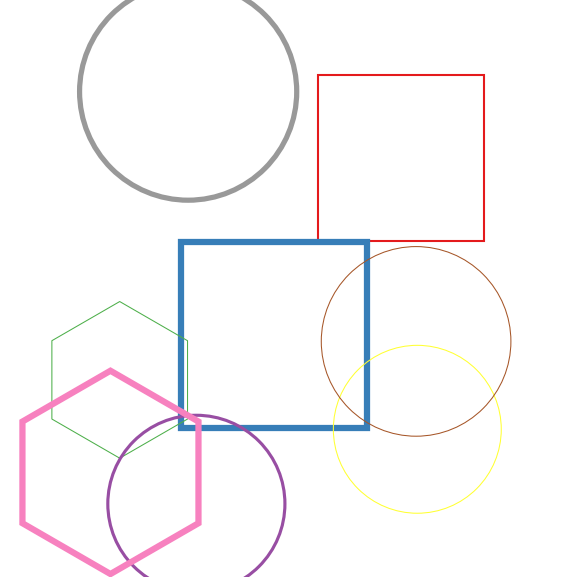[{"shape": "square", "thickness": 1, "radius": 0.72, "center": [0.694, 0.726]}, {"shape": "square", "thickness": 3, "radius": 0.81, "center": [0.474, 0.419]}, {"shape": "hexagon", "thickness": 0.5, "radius": 0.68, "center": [0.207, 0.341]}, {"shape": "circle", "thickness": 1.5, "radius": 0.77, "center": [0.34, 0.127]}, {"shape": "circle", "thickness": 0.5, "radius": 0.73, "center": [0.723, 0.256]}, {"shape": "circle", "thickness": 0.5, "radius": 0.82, "center": [0.721, 0.408]}, {"shape": "hexagon", "thickness": 3, "radius": 0.88, "center": [0.191, 0.181]}, {"shape": "circle", "thickness": 2.5, "radius": 0.94, "center": [0.326, 0.84]}]